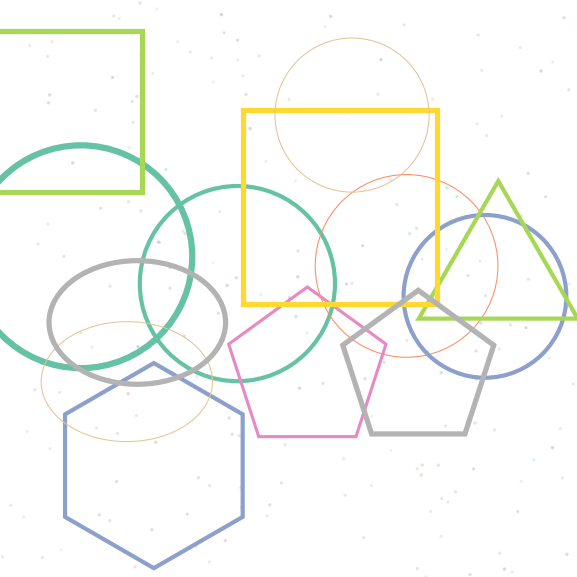[{"shape": "circle", "thickness": 2, "radius": 0.84, "center": [0.411, 0.508]}, {"shape": "circle", "thickness": 3, "radius": 0.96, "center": [0.14, 0.555]}, {"shape": "circle", "thickness": 0.5, "radius": 0.79, "center": [0.704, 0.539]}, {"shape": "hexagon", "thickness": 2, "radius": 0.89, "center": [0.266, 0.193]}, {"shape": "circle", "thickness": 2, "radius": 0.7, "center": [0.84, 0.486]}, {"shape": "pentagon", "thickness": 1.5, "radius": 0.72, "center": [0.532, 0.359]}, {"shape": "triangle", "thickness": 2, "radius": 0.79, "center": [0.863, 0.527]}, {"shape": "square", "thickness": 2.5, "radius": 0.69, "center": [0.107, 0.806]}, {"shape": "square", "thickness": 2.5, "radius": 0.84, "center": [0.589, 0.641]}, {"shape": "circle", "thickness": 0.5, "radius": 0.67, "center": [0.61, 0.8]}, {"shape": "oval", "thickness": 0.5, "radius": 0.74, "center": [0.22, 0.338]}, {"shape": "oval", "thickness": 2.5, "radius": 0.76, "center": [0.238, 0.441]}, {"shape": "pentagon", "thickness": 2.5, "radius": 0.69, "center": [0.724, 0.359]}]